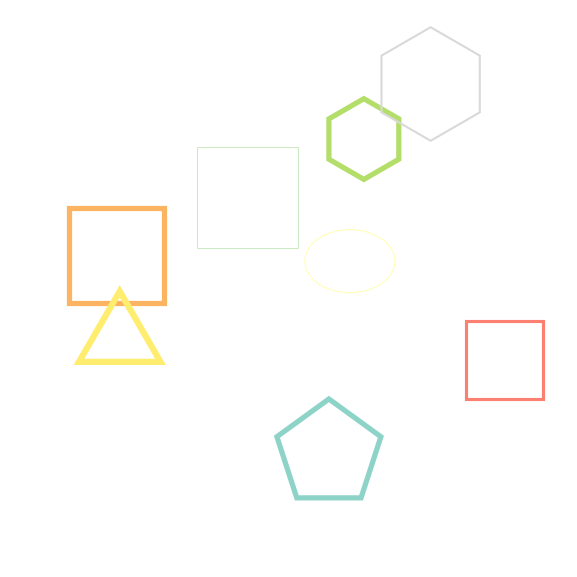[{"shape": "pentagon", "thickness": 2.5, "radius": 0.47, "center": [0.57, 0.214]}, {"shape": "oval", "thickness": 0.5, "radius": 0.39, "center": [0.606, 0.547]}, {"shape": "square", "thickness": 1.5, "radius": 0.34, "center": [0.874, 0.376]}, {"shape": "square", "thickness": 2.5, "radius": 0.41, "center": [0.202, 0.557]}, {"shape": "hexagon", "thickness": 2.5, "radius": 0.35, "center": [0.63, 0.758]}, {"shape": "hexagon", "thickness": 1, "radius": 0.49, "center": [0.746, 0.854]}, {"shape": "square", "thickness": 0.5, "radius": 0.44, "center": [0.428, 0.657]}, {"shape": "triangle", "thickness": 3, "radius": 0.41, "center": [0.207, 0.413]}]